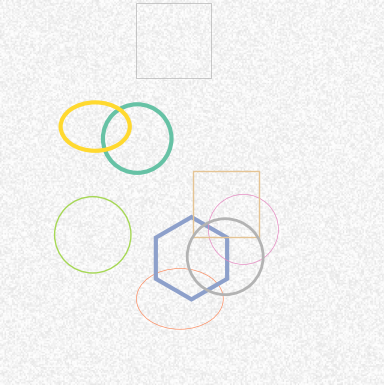[{"shape": "circle", "thickness": 3, "radius": 0.45, "center": [0.356, 0.64]}, {"shape": "oval", "thickness": 0.5, "radius": 0.56, "center": [0.467, 0.224]}, {"shape": "hexagon", "thickness": 3, "radius": 0.53, "center": [0.497, 0.329]}, {"shape": "circle", "thickness": 0.5, "radius": 0.45, "center": [0.632, 0.404]}, {"shape": "circle", "thickness": 1, "radius": 0.5, "center": [0.241, 0.39]}, {"shape": "oval", "thickness": 3, "radius": 0.45, "center": [0.247, 0.671]}, {"shape": "square", "thickness": 1, "radius": 0.43, "center": [0.588, 0.471]}, {"shape": "square", "thickness": 0.5, "radius": 0.49, "center": [0.45, 0.894]}, {"shape": "circle", "thickness": 2, "radius": 0.49, "center": [0.585, 0.333]}]